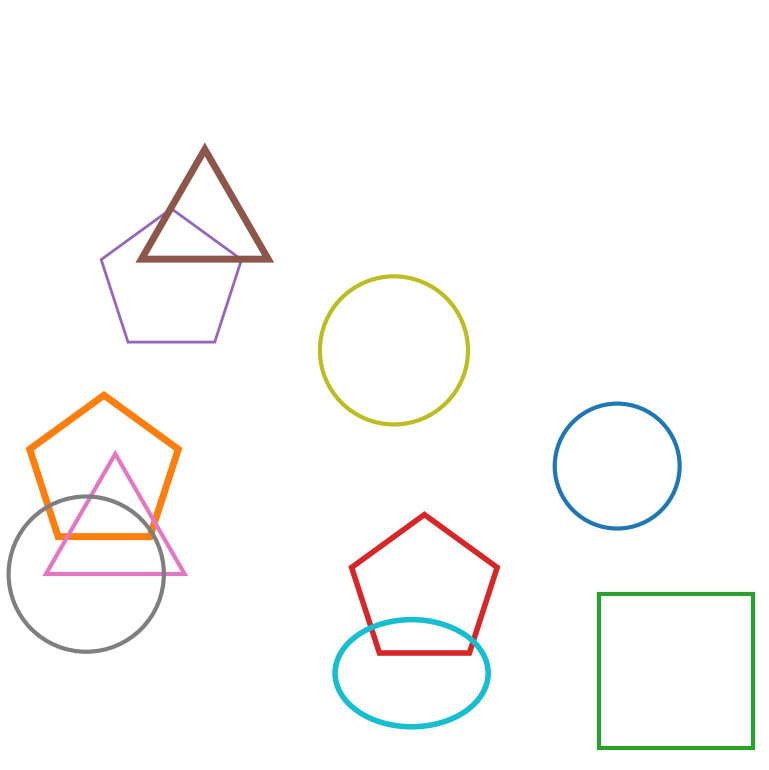[{"shape": "circle", "thickness": 1.5, "radius": 0.41, "center": [0.802, 0.395]}, {"shape": "pentagon", "thickness": 2.5, "radius": 0.51, "center": [0.135, 0.385]}, {"shape": "square", "thickness": 1.5, "radius": 0.5, "center": [0.878, 0.128]}, {"shape": "pentagon", "thickness": 2, "radius": 0.5, "center": [0.551, 0.232]}, {"shape": "pentagon", "thickness": 1, "radius": 0.48, "center": [0.223, 0.633]}, {"shape": "triangle", "thickness": 2.5, "radius": 0.48, "center": [0.266, 0.711]}, {"shape": "triangle", "thickness": 1.5, "radius": 0.52, "center": [0.15, 0.307]}, {"shape": "circle", "thickness": 1.5, "radius": 0.5, "center": [0.112, 0.254]}, {"shape": "circle", "thickness": 1.5, "radius": 0.48, "center": [0.512, 0.545]}, {"shape": "oval", "thickness": 2, "radius": 0.5, "center": [0.535, 0.126]}]